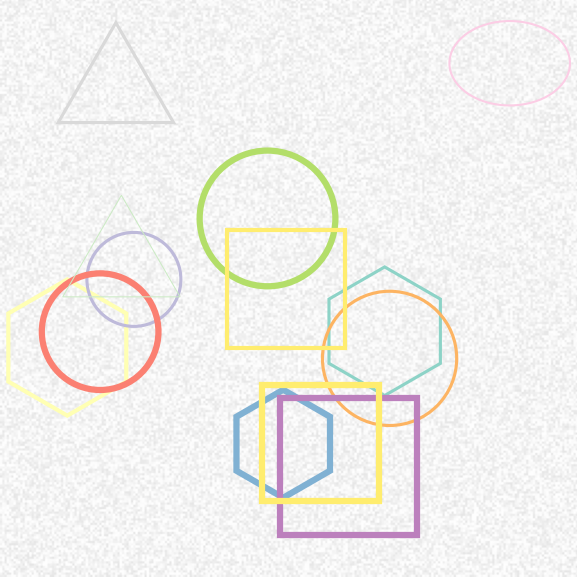[{"shape": "hexagon", "thickness": 1.5, "radius": 0.56, "center": [0.666, 0.426]}, {"shape": "hexagon", "thickness": 2, "radius": 0.59, "center": [0.117, 0.397]}, {"shape": "circle", "thickness": 1.5, "radius": 0.41, "center": [0.232, 0.515]}, {"shape": "circle", "thickness": 3, "radius": 0.5, "center": [0.173, 0.425]}, {"shape": "hexagon", "thickness": 3, "radius": 0.47, "center": [0.49, 0.231]}, {"shape": "circle", "thickness": 1.5, "radius": 0.58, "center": [0.675, 0.379]}, {"shape": "circle", "thickness": 3, "radius": 0.59, "center": [0.463, 0.621]}, {"shape": "oval", "thickness": 1, "radius": 0.52, "center": [0.883, 0.89]}, {"shape": "triangle", "thickness": 1.5, "radius": 0.58, "center": [0.201, 0.845]}, {"shape": "square", "thickness": 3, "radius": 0.59, "center": [0.603, 0.191]}, {"shape": "triangle", "thickness": 0.5, "radius": 0.59, "center": [0.21, 0.544]}, {"shape": "square", "thickness": 3, "radius": 0.51, "center": [0.555, 0.232]}, {"shape": "square", "thickness": 2, "radius": 0.51, "center": [0.496, 0.499]}]